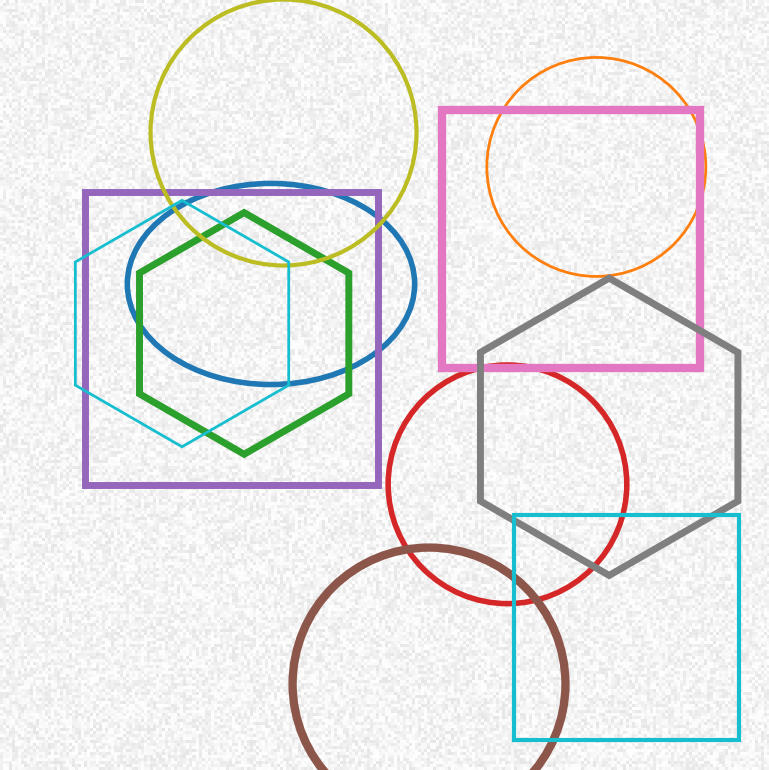[{"shape": "oval", "thickness": 2, "radius": 0.93, "center": [0.352, 0.631]}, {"shape": "circle", "thickness": 1, "radius": 0.71, "center": [0.774, 0.783]}, {"shape": "hexagon", "thickness": 2.5, "radius": 0.78, "center": [0.317, 0.567]}, {"shape": "circle", "thickness": 2, "radius": 0.77, "center": [0.659, 0.371]}, {"shape": "square", "thickness": 2.5, "radius": 0.95, "center": [0.301, 0.56]}, {"shape": "circle", "thickness": 3, "radius": 0.89, "center": [0.557, 0.112]}, {"shape": "square", "thickness": 3, "radius": 0.84, "center": [0.741, 0.69]}, {"shape": "hexagon", "thickness": 2.5, "radius": 0.97, "center": [0.791, 0.446]}, {"shape": "circle", "thickness": 1.5, "radius": 0.86, "center": [0.368, 0.828]}, {"shape": "square", "thickness": 1.5, "radius": 0.73, "center": [0.813, 0.185]}, {"shape": "hexagon", "thickness": 1, "radius": 0.8, "center": [0.236, 0.58]}]